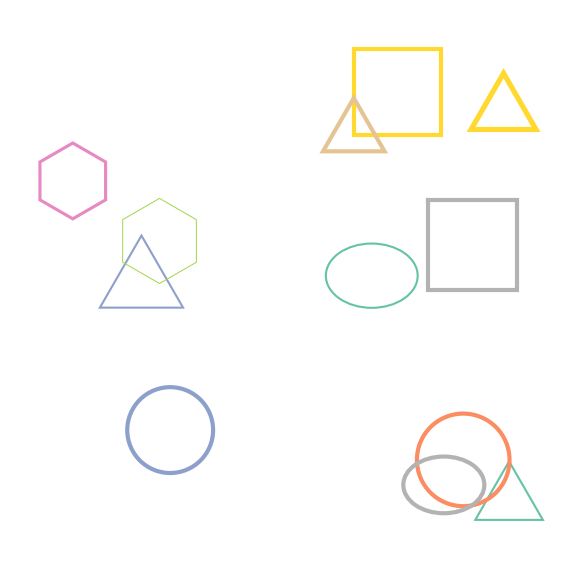[{"shape": "oval", "thickness": 1, "radius": 0.4, "center": [0.644, 0.522]}, {"shape": "triangle", "thickness": 1, "radius": 0.34, "center": [0.882, 0.133]}, {"shape": "circle", "thickness": 2, "radius": 0.4, "center": [0.802, 0.203]}, {"shape": "triangle", "thickness": 1, "radius": 0.42, "center": [0.245, 0.508]}, {"shape": "circle", "thickness": 2, "radius": 0.37, "center": [0.295, 0.254]}, {"shape": "hexagon", "thickness": 1.5, "radius": 0.33, "center": [0.126, 0.686]}, {"shape": "hexagon", "thickness": 0.5, "radius": 0.37, "center": [0.276, 0.582]}, {"shape": "square", "thickness": 2, "radius": 0.37, "center": [0.689, 0.84]}, {"shape": "triangle", "thickness": 2.5, "radius": 0.32, "center": [0.872, 0.807]}, {"shape": "triangle", "thickness": 2, "radius": 0.31, "center": [0.613, 0.768]}, {"shape": "square", "thickness": 2, "radius": 0.39, "center": [0.818, 0.575]}, {"shape": "oval", "thickness": 2, "radius": 0.35, "center": [0.769, 0.159]}]